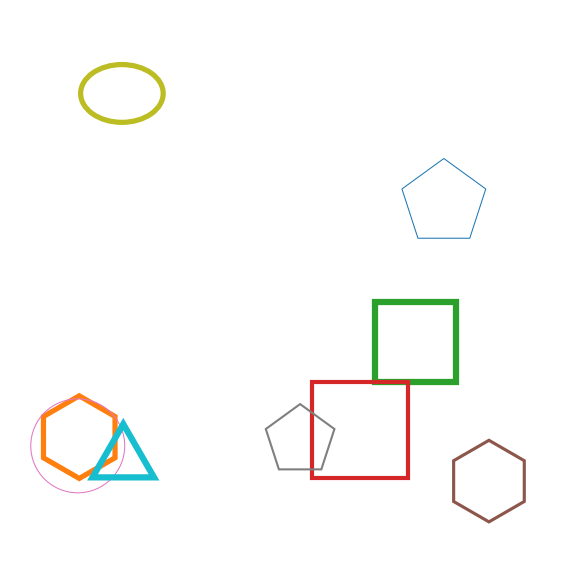[{"shape": "pentagon", "thickness": 0.5, "radius": 0.38, "center": [0.769, 0.648]}, {"shape": "hexagon", "thickness": 2.5, "radius": 0.36, "center": [0.137, 0.242]}, {"shape": "square", "thickness": 3, "radius": 0.35, "center": [0.72, 0.407]}, {"shape": "square", "thickness": 2, "radius": 0.42, "center": [0.624, 0.255]}, {"shape": "hexagon", "thickness": 1.5, "radius": 0.35, "center": [0.847, 0.166]}, {"shape": "circle", "thickness": 0.5, "radius": 0.41, "center": [0.135, 0.227]}, {"shape": "pentagon", "thickness": 1, "radius": 0.31, "center": [0.52, 0.237]}, {"shape": "oval", "thickness": 2.5, "radius": 0.36, "center": [0.211, 0.837]}, {"shape": "triangle", "thickness": 3, "radius": 0.31, "center": [0.213, 0.203]}]